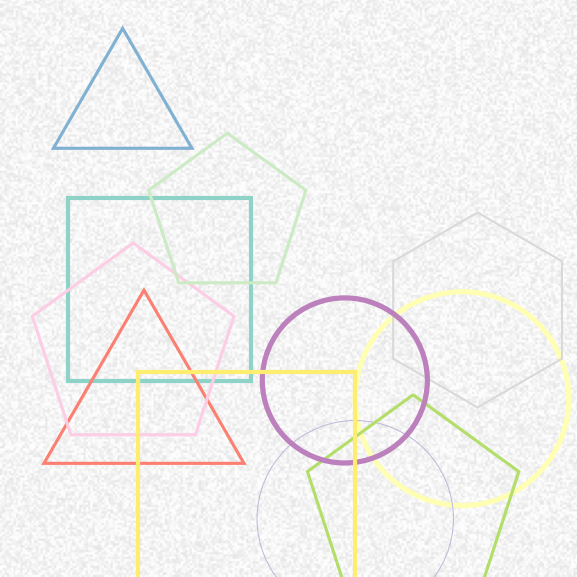[{"shape": "square", "thickness": 2, "radius": 0.79, "center": [0.276, 0.498]}, {"shape": "circle", "thickness": 2.5, "radius": 0.93, "center": [0.8, 0.309]}, {"shape": "circle", "thickness": 0.5, "radius": 0.85, "center": [0.615, 0.101]}, {"shape": "triangle", "thickness": 1.5, "radius": 1.0, "center": [0.249, 0.297]}, {"shape": "triangle", "thickness": 1.5, "radius": 0.69, "center": [0.212, 0.812]}, {"shape": "pentagon", "thickness": 1.5, "radius": 0.96, "center": [0.715, 0.123]}, {"shape": "pentagon", "thickness": 1.5, "radius": 0.92, "center": [0.231, 0.395]}, {"shape": "hexagon", "thickness": 1, "radius": 0.84, "center": [0.827, 0.462]}, {"shape": "circle", "thickness": 2.5, "radius": 0.71, "center": [0.597, 0.34]}, {"shape": "pentagon", "thickness": 1.5, "radius": 0.72, "center": [0.394, 0.625]}, {"shape": "square", "thickness": 2, "radius": 0.94, "center": [0.426, 0.167]}]